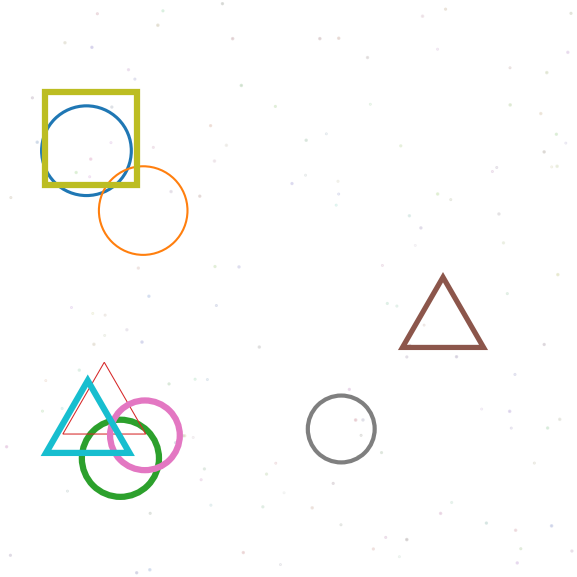[{"shape": "circle", "thickness": 1.5, "radius": 0.39, "center": [0.15, 0.738]}, {"shape": "circle", "thickness": 1, "radius": 0.38, "center": [0.248, 0.634]}, {"shape": "circle", "thickness": 3, "radius": 0.33, "center": [0.209, 0.206]}, {"shape": "triangle", "thickness": 0.5, "radius": 0.41, "center": [0.181, 0.289]}, {"shape": "triangle", "thickness": 2.5, "radius": 0.41, "center": [0.767, 0.438]}, {"shape": "circle", "thickness": 3, "radius": 0.3, "center": [0.251, 0.245]}, {"shape": "circle", "thickness": 2, "radius": 0.29, "center": [0.591, 0.256]}, {"shape": "square", "thickness": 3, "radius": 0.4, "center": [0.158, 0.759]}, {"shape": "triangle", "thickness": 3, "radius": 0.42, "center": [0.152, 0.257]}]